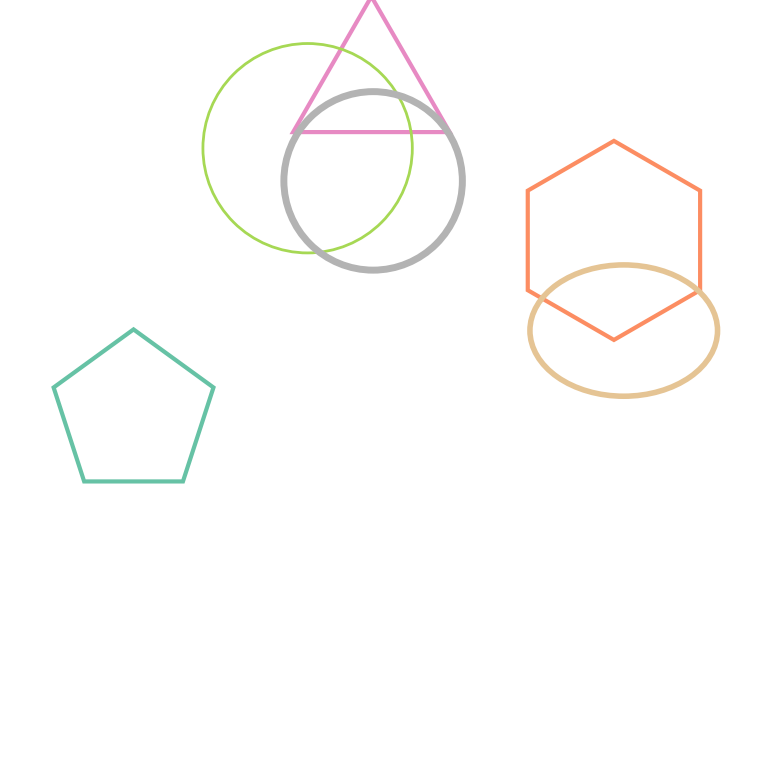[{"shape": "pentagon", "thickness": 1.5, "radius": 0.55, "center": [0.173, 0.463]}, {"shape": "hexagon", "thickness": 1.5, "radius": 0.65, "center": [0.797, 0.688]}, {"shape": "triangle", "thickness": 1.5, "radius": 0.59, "center": [0.482, 0.887]}, {"shape": "circle", "thickness": 1, "radius": 0.68, "center": [0.4, 0.808]}, {"shape": "oval", "thickness": 2, "radius": 0.61, "center": [0.81, 0.571]}, {"shape": "circle", "thickness": 2.5, "radius": 0.58, "center": [0.485, 0.765]}]